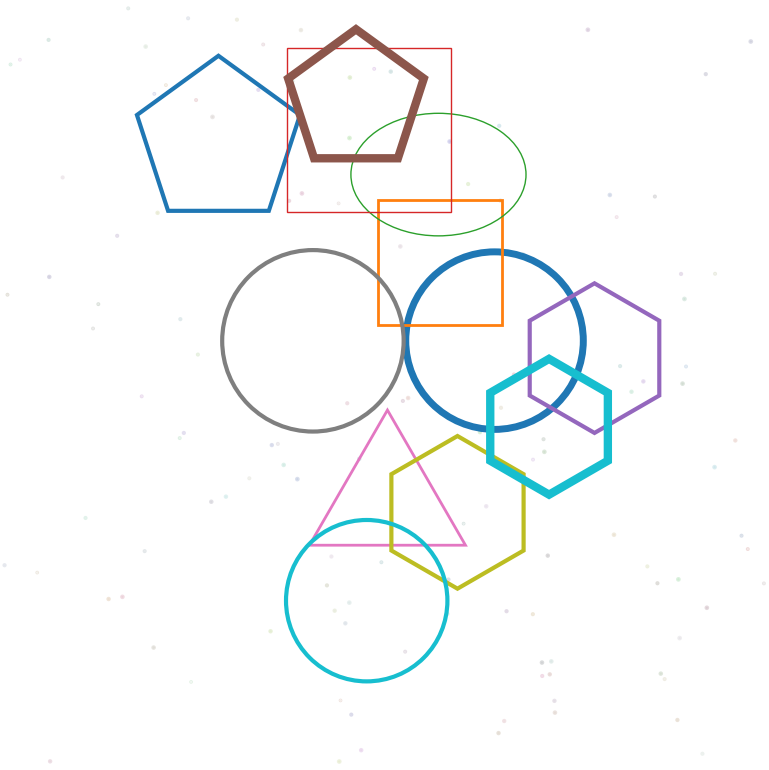[{"shape": "circle", "thickness": 2.5, "radius": 0.58, "center": [0.642, 0.558]}, {"shape": "pentagon", "thickness": 1.5, "radius": 0.56, "center": [0.284, 0.816]}, {"shape": "square", "thickness": 1, "radius": 0.4, "center": [0.571, 0.659]}, {"shape": "oval", "thickness": 0.5, "radius": 0.57, "center": [0.569, 0.773]}, {"shape": "square", "thickness": 0.5, "radius": 0.53, "center": [0.479, 0.831]}, {"shape": "hexagon", "thickness": 1.5, "radius": 0.49, "center": [0.772, 0.535]}, {"shape": "pentagon", "thickness": 3, "radius": 0.46, "center": [0.462, 0.869]}, {"shape": "triangle", "thickness": 1, "radius": 0.58, "center": [0.503, 0.35]}, {"shape": "circle", "thickness": 1.5, "radius": 0.59, "center": [0.406, 0.557]}, {"shape": "hexagon", "thickness": 1.5, "radius": 0.5, "center": [0.594, 0.335]}, {"shape": "circle", "thickness": 1.5, "radius": 0.52, "center": [0.476, 0.22]}, {"shape": "hexagon", "thickness": 3, "radius": 0.44, "center": [0.713, 0.446]}]